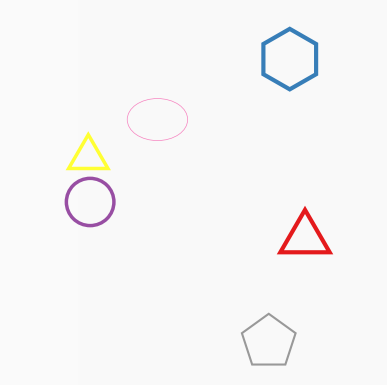[{"shape": "triangle", "thickness": 3, "radius": 0.37, "center": [0.787, 0.381]}, {"shape": "hexagon", "thickness": 3, "radius": 0.39, "center": [0.748, 0.846]}, {"shape": "circle", "thickness": 2.5, "radius": 0.31, "center": [0.233, 0.475]}, {"shape": "triangle", "thickness": 2.5, "radius": 0.29, "center": [0.228, 0.592]}, {"shape": "oval", "thickness": 0.5, "radius": 0.39, "center": [0.406, 0.689]}, {"shape": "pentagon", "thickness": 1.5, "radius": 0.36, "center": [0.694, 0.112]}]